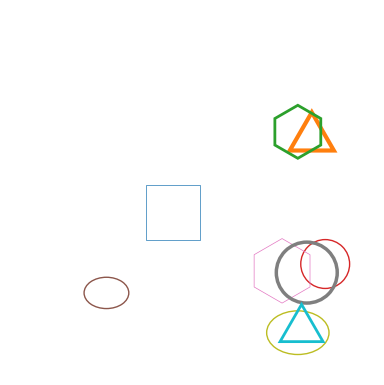[{"shape": "square", "thickness": 0.5, "radius": 0.35, "center": [0.449, 0.447]}, {"shape": "triangle", "thickness": 3, "radius": 0.33, "center": [0.81, 0.642]}, {"shape": "hexagon", "thickness": 2, "radius": 0.34, "center": [0.774, 0.658]}, {"shape": "circle", "thickness": 1, "radius": 0.32, "center": [0.845, 0.314]}, {"shape": "oval", "thickness": 1, "radius": 0.29, "center": [0.276, 0.239]}, {"shape": "hexagon", "thickness": 0.5, "radius": 0.42, "center": [0.733, 0.297]}, {"shape": "circle", "thickness": 2.5, "radius": 0.4, "center": [0.797, 0.292]}, {"shape": "oval", "thickness": 1, "radius": 0.4, "center": [0.774, 0.136]}, {"shape": "triangle", "thickness": 2, "radius": 0.32, "center": [0.783, 0.145]}]